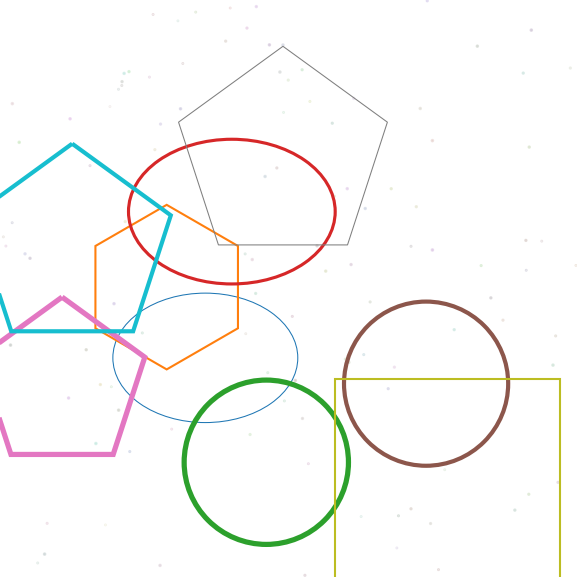[{"shape": "oval", "thickness": 0.5, "radius": 0.8, "center": [0.356, 0.379]}, {"shape": "hexagon", "thickness": 1, "radius": 0.71, "center": [0.289, 0.502]}, {"shape": "circle", "thickness": 2.5, "radius": 0.71, "center": [0.461, 0.199]}, {"shape": "oval", "thickness": 1.5, "radius": 0.89, "center": [0.401, 0.633]}, {"shape": "circle", "thickness": 2, "radius": 0.71, "center": [0.738, 0.335]}, {"shape": "pentagon", "thickness": 2.5, "radius": 0.75, "center": [0.107, 0.334]}, {"shape": "pentagon", "thickness": 0.5, "radius": 0.95, "center": [0.49, 0.729]}, {"shape": "square", "thickness": 1, "radius": 0.98, "center": [0.775, 0.148]}, {"shape": "pentagon", "thickness": 2, "radius": 0.9, "center": [0.125, 0.571]}]